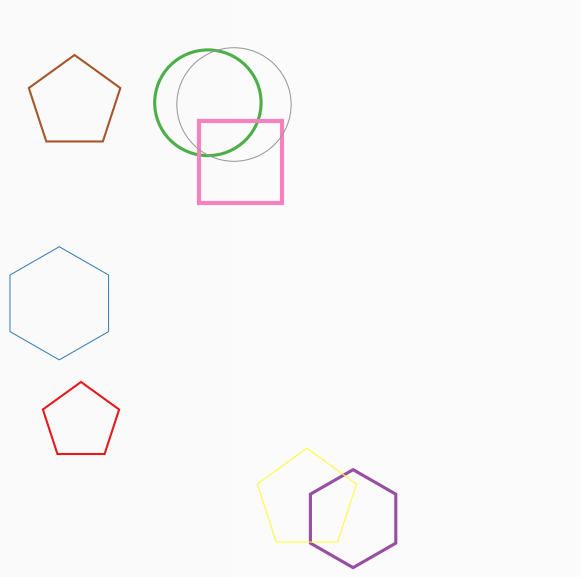[{"shape": "pentagon", "thickness": 1, "radius": 0.34, "center": [0.139, 0.269]}, {"shape": "hexagon", "thickness": 0.5, "radius": 0.49, "center": [0.102, 0.474]}, {"shape": "circle", "thickness": 1.5, "radius": 0.46, "center": [0.358, 0.821]}, {"shape": "hexagon", "thickness": 1.5, "radius": 0.42, "center": [0.607, 0.101]}, {"shape": "pentagon", "thickness": 0.5, "radius": 0.45, "center": [0.528, 0.133]}, {"shape": "pentagon", "thickness": 1, "radius": 0.41, "center": [0.128, 0.821]}, {"shape": "square", "thickness": 2, "radius": 0.36, "center": [0.414, 0.719]}, {"shape": "circle", "thickness": 0.5, "radius": 0.49, "center": [0.403, 0.818]}]